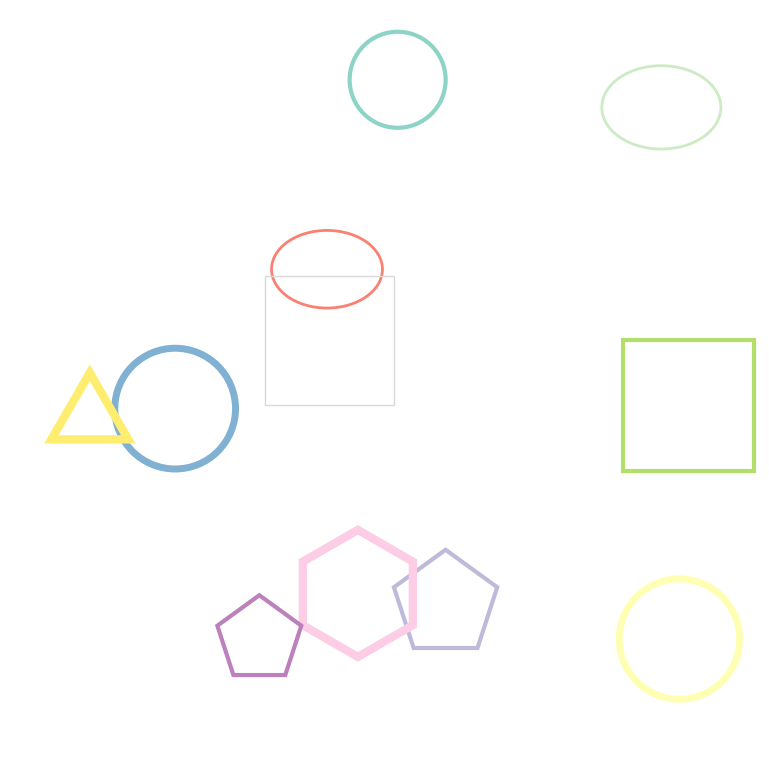[{"shape": "circle", "thickness": 1.5, "radius": 0.31, "center": [0.516, 0.896]}, {"shape": "circle", "thickness": 2.5, "radius": 0.39, "center": [0.882, 0.17]}, {"shape": "pentagon", "thickness": 1.5, "radius": 0.35, "center": [0.579, 0.216]}, {"shape": "oval", "thickness": 1, "radius": 0.36, "center": [0.425, 0.65]}, {"shape": "circle", "thickness": 2.5, "radius": 0.39, "center": [0.227, 0.469]}, {"shape": "square", "thickness": 1.5, "radius": 0.42, "center": [0.894, 0.474]}, {"shape": "hexagon", "thickness": 3, "radius": 0.41, "center": [0.465, 0.229]}, {"shape": "square", "thickness": 0.5, "radius": 0.42, "center": [0.428, 0.558]}, {"shape": "pentagon", "thickness": 1.5, "radius": 0.29, "center": [0.337, 0.17]}, {"shape": "oval", "thickness": 1, "radius": 0.39, "center": [0.859, 0.861]}, {"shape": "triangle", "thickness": 3, "radius": 0.29, "center": [0.117, 0.458]}]